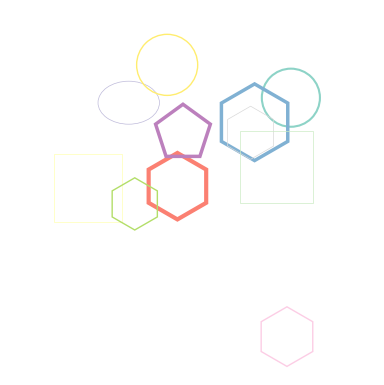[{"shape": "circle", "thickness": 1.5, "radius": 0.38, "center": [0.756, 0.746]}, {"shape": "square", "thickness": 0.5, "radius": 0.44, "center": [0.229, 0.512]}, {"shape": "oval", "thickness": 0.5, "radius": 0.4, "center": [0.334, 0.733]}, {"shape": "hexagon", "thickness": 3, "radius": 0.43, "center": [0.461, 0.516]}, {"shape": "hexagon", "thickness": 2.5, "radius": 0.5, "center": [0.661, 0.682]}, {"shape": "hexagon", "thickness": 1, "radius": 0.34, "center": [0.35, 0.47]}, {"shape": "hexagon", "thickness": 1, "radius": 0.39, "center": [0.745, 0.126]}, {"shape": "hexagon", "thickness": 0.5, "radius": 0.35, "center": [0.651, 0.655]}, {"shape": "pentagon", "thickness": 2.5, "radius": 0.37, "center": [0.475, 0.654]}, {"shape": "square", "thickness": 0.5, "radius": 0.47, "center": [0.719, 0.566]}, {"shape": "circle", "thickness": 1, "radius": 0.4, "center": [0.434, 0.832]}]